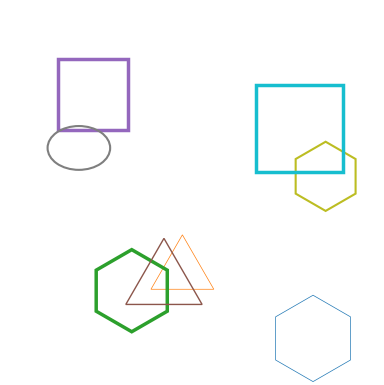[{"shape": "hexagon", "thickness": 0.5, "radius": 0.56, "center": [0.813, 0.121]}, {"shape": "triangle", "thickness": 0.5, "radius": 0.47, "center": [0.474, 0.296]}, {"shape": "hexagon", "thickness": 2.5, "radius": 0.53, "center": [0.342, 0.245]}, {"shape": "square", "thickness": 2.5, "radius": 0.46, "center": [0.241, 0.755]}, {"shape": "triangle", "thickness": 1, "radius": 0.57, "center": [0.426, 0.266]}, {"shape": "oval", "thickness": 1.5, "radius": 0.41, "center": [0.205, 0.616]}, {"shape": "hexagon", "thickness": 1.5, "radius": 0.45, "center": [0.846, 0.542]}, {"shape": "square", "thickness": 2.5, "radius": 0.56, "center": [0.777, 0.667]}]